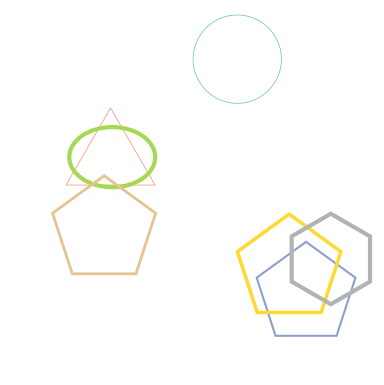[{"shape": "circle", "thickness": 0.5, "radius": 0.57, "center": [0.616, 0.846]}, {"shape": "triangle", "thickness": 0.5, "radius": 0.67, "center": [0.287, 0.586]}, {"shape": "pentagon", "thickness": 1.5, "radius": 0.67, "center": [0.795, 0.237]}, {"shape": "oval", "thickness": 3, "radius": 0.56, "center": [0.292, 0.592]}, {"shape": "pentagon", "thickness": 2.5, "radius": 0.71, "center": [0.751, 0.303]}, {"shape": "pentagon", "thickness": 2, "radius": 0.7, "center": [0.27, 0.403]}, {"shape": "hexagon", "thickness": 3, "radius": 0.59, "center": [0.859, 0.327]}]